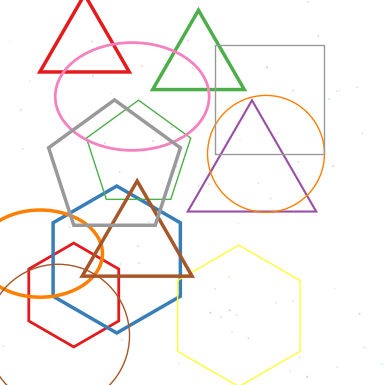[{"shape": "hexagon", "thickness": 2, "radius": 0.67, "center": [0.192, 0.234]}, {"shape": "triangle", "thickness": 2.5, "radius": 0.67, "center": [0.22, 0.88]}, {"shape": "hexagon", "thickness": 2.5, "radius": 0.95, "center": [0.303, 0.326]}, {"shape": "pentagon", "thickness": 1, "radius": 0.71, "center": [0.36, 0.597]}, {"shape": "triangle", "thickness": 2.5, "radius": 0.69, "center": [0.516, 0.836]}, {"shape": "triangle", "thickness": 1.5, "radius": 0.96, "center": [0.654, 0.547]}, {"shape": "oval", "thickness": 2.5, "radius": 0.81, "center": [0.104, 0.341]}, {"shape": "circle", "thickness": 1, "radius": 0.76, "center": [0.691, 0.6]}, {"shape": "hexagon", "thickness": 1, "radius": 0.92, "center": [0.62, 0.179]}, {"shape": "triangle", "thickness": 2.5, "radius": 0.82, "center": [0.356, 0.365]}, {"shape": "circle", "thickness": 1, "radius": 0.93, "center": [0.151, 0.128]}, {"shape": "oval", "thickness": 2, "radius": 1.0, "center": [0.343, 0.749]}, {"shape": "pentagon", "thickness": 2.5, "radius": 0.9, "center": [0.297, 0.561]}, {"shape": "square", "thickness": 1, "radius": 0.71, "center": [0.7, 0.741]}]